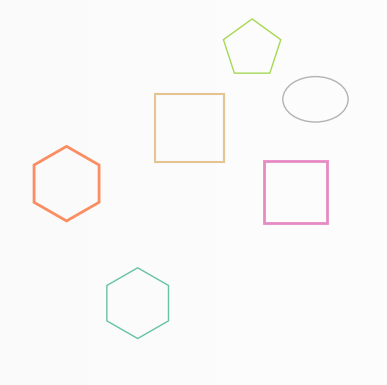[{"shape": "hexagon", "thickness": 1, "radius": 0.46, "center": [0.355, 0.213]}, {"shape": "hexagon", "thickness": 2, "radius": 0.48, "center": [0.172, 0.523]}, {"shape": "square", "thickness": 2, "radius": 0.4, "center": [0.762, 0.502]}, {"shape": "pentagon", "thickness": 1, "radius": 0.39, "center": [0.651, 0.873]}, {"shape": "square", "thickness": 1.5, "radius": 0.44, "center": [0.489, 0.668]}, {"shape": "oval", "thickness": 1, "radius": 0.42, "center": [0.814, 0.742]}]